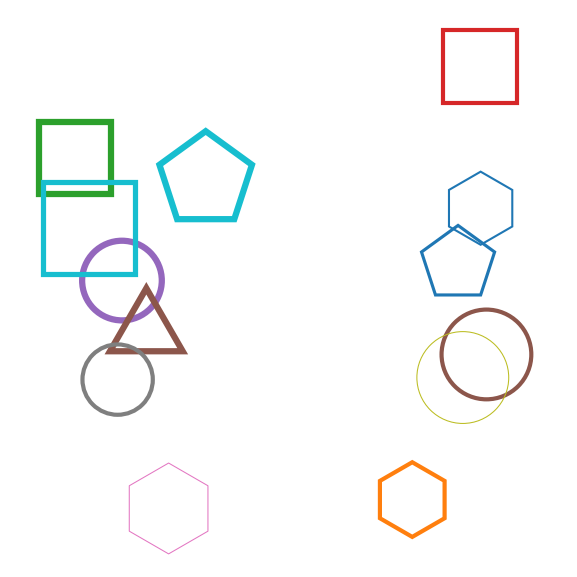[{"shape": "hexagon", "thickness": 1, "radius": 0.32, "center": [0.832, 0.639]}, {"shape": "pentagon", "thickness": 1.5, "radius": 0.33, "center": [0.793, 0.542]}, {"shape": "hexagon", "thickness": 2, "radius": 0.32, "center": [0.714, 0.134]}, {"shape": "square", "thickness": 3, "radius": 0.31, "center": [0.13, 0.725]}, {"shape": "square", "thickness": 2, "radius": 0.32, "center": [0.831, 0.884]}, {"shape": "circle", "thickness": 3, "radius": 0.34, "center": [0.211, 0.513]}, {"shape": "triangle", "thickness": 3, "radius": 0.36, "center": [0.253, 0.427]}, {"shape": "circle", "thickness": 2, "radius": 0.39, "center": [0.842, 0.385]}, {"shape": "hexagon", "thickness": 0.5, "radius": 0.39, "center": [0.292, 0.119]}, {"shape": "circle", "thickness": 2, "radius": 0.3, "center": [0.204, 0.342]}, {"shape": "circle", "thickness": 0.5, "radius": 0.4, "center": [0.801, 0.345]}, {"shape": "pentagon", "thickness": 3, "radius": 0.42, "center": [0.356, 0.688]}, {"shape": "square", "thickness": 2.5, "radius": 0.4, "center": [0.154, 0.605]}]